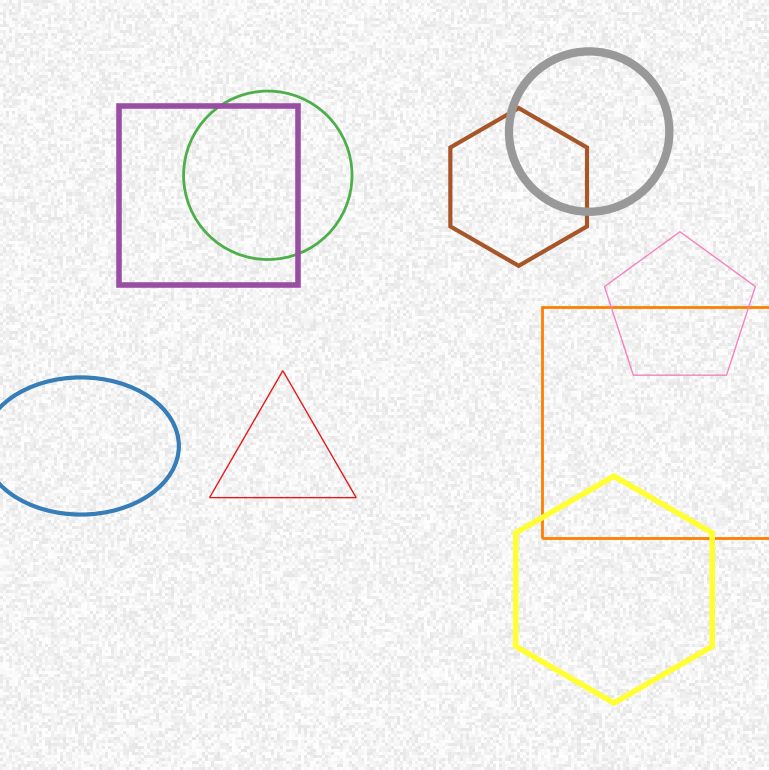[{"shape": "triangle", "thickness": 0.5, "radius": 0.55, "center": [0.367, 0.409]}, {"shape": "oval", "thickness": 1.5, "radius": 0.64, "center": [0.105, 0.421]}, {"shape": "circle", "thickness": 1, "radius": 0.55, "center": [0.348, 0.772]}, {"shape": "square", "thickness": 2, "radius": 0.58, "center": [0.271, 0.746]}, {"shape": "square", "thickness": 1, "radius": 0.75, "center": [0.854, 0.452]}, {"shape": "hexagon", "thickness": 2, "radius": 0.74, "center": [0.797, 0.234]}, {"shape": "hexagon", "thickness": 1.5, "radius": 0.51, "center": [0.674, 0.757]}, {"shape": "pentagon", "thickness": 0.5, "radius": 0.51, "center": [0.883, 0.596]}, {"shape": "circle", "thickness": 3, "radius": 0.52, "center": [0.765, 0.829]}]